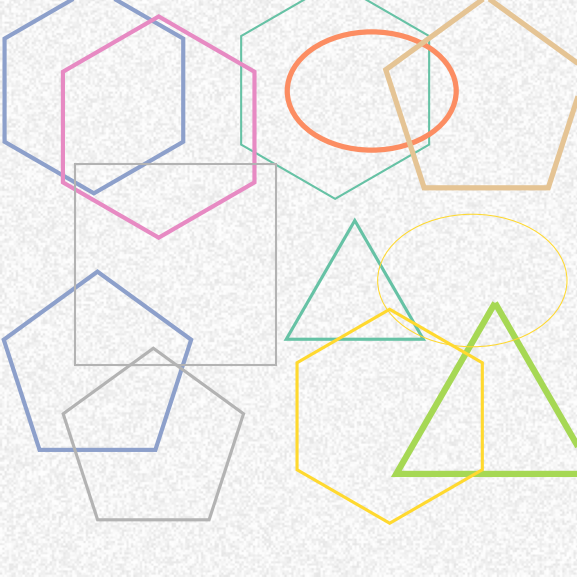[{"shape": "triangle", "thickness": 1.5, "radius": 0.69, "center": [0.614, 0.48]}, {"shape": "hexagon", "thickness": 1, "radius": 0.94, "center": [0.58, 0.843]}, {"shape": "oval", "thickness": 2.5, "radius": 0.73, "center": [0.644, 0.842]}, {"shape": "hexagon", "thickness": 2, "radius": 0.89, "center": [0.163, 0.843]}, {"shape": "pentagon", "thickness": 2, "radius": 0.85, "center": [0.169, 0.358]}, {"shape": "hexagon", "thickness": 2, "radius": 0.96, "center": [0.275, 0.779]}, {"shape": "triangle", "thickness": 3, "radius": 0.99, "center": [0.857, 0.277]}, {"shape": "oval", "thickness": 0.5, "radius": 0.82, "center": [0.818, 0.513]}, {"shape": "hexagon", "thickness": 1.5, "radius": 0.93, "center": [0.675, 0.278]}, {"shape": "pentagon", "thickness": 2.5, "radius": 0.91, "center": [0.842, 0.822]}, {"shape": "square", "thickness": 1, "radius": 0.87, "center": [0.304, 0.54]}, {"shape": "pentagon", "thickness": 1.5, "radius": 0.82, "center": [0.266, 0.232]}]